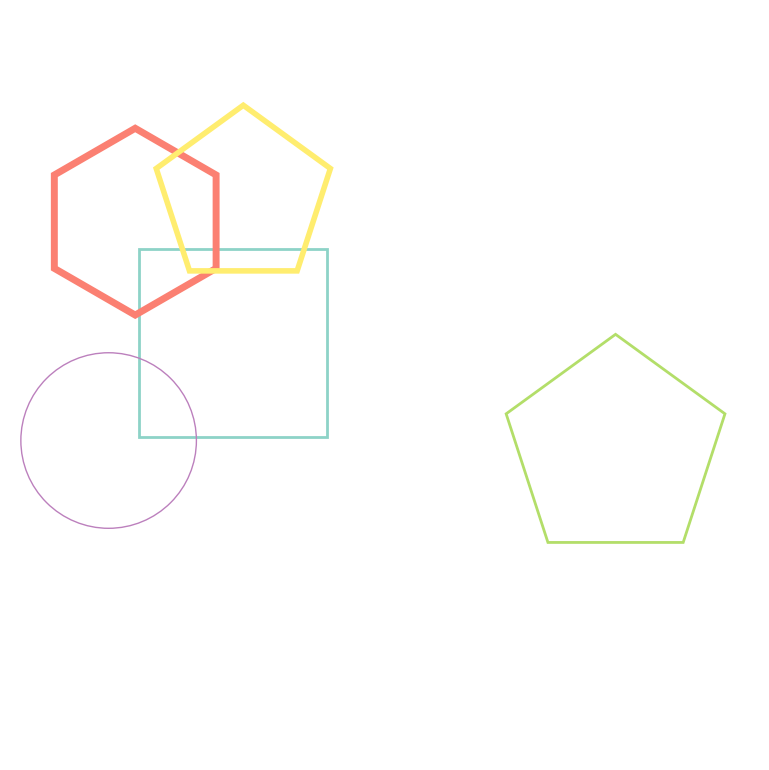[{"shape": "square", "thickness": 1, "radius": 0.61, "center": [0.303, 0.554]}, {"shape": "hexagon", "thickness": 2.5, "radius": 0.61, "center": [0.176, 0.712]}, {"shape": "pentagon", "thickness": 1, "radius": 0.75, "center": [0.799, 0.416]}, {"shape": "circle", "thickness": 0.5, "radius": 0.57, "center": [0.141, 0.428]}, {"shape": "pentagon", "thickness": 2, "radius": 0.59, "center": [0.316, 0.744]}]